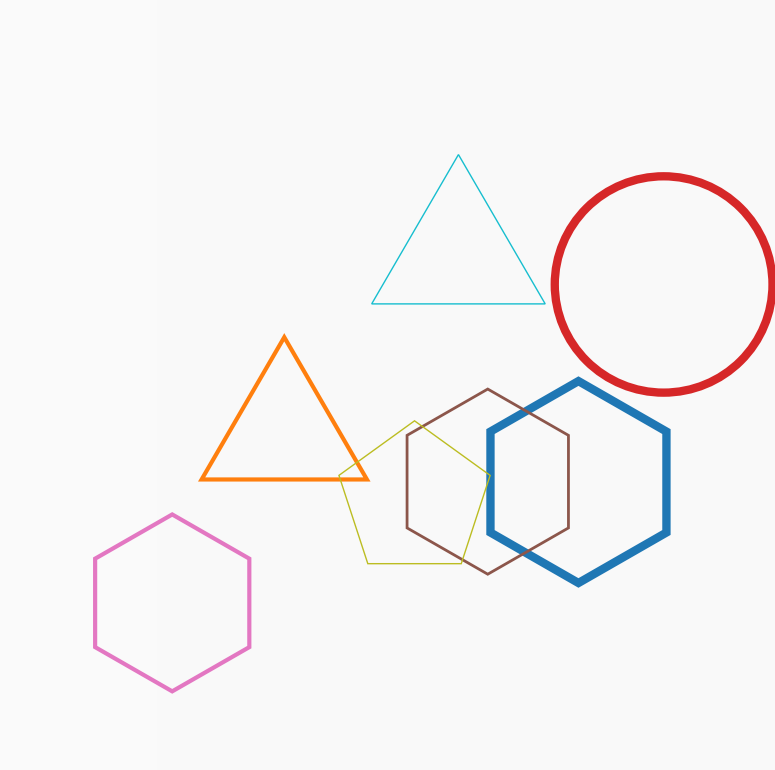[{"shape": "hexagon", "thickness": 3, "radius": 0.66, "center": [0.746, 0.374]}, {"shape": "triangle", "thickness": 1.5, "radius": 0.62, "center": [0.367, 0.439]}, {"shape": "circle", "thickness": 3, "radius": 0.7, "center": [0.856, 0.631]}, {"shape": "hexagon", "thickness": 1, "radius": 0.6, "center": [0.629, 0.375]}, {"shape": "hexagon", "thickness": 1.5, "radius": 0.57, "center": [0.222, 0.217]}, {"shape": "pentagon", "thickness": 0.5, "radius": 0.51, "center": [0.535, 0.351]}, {"shape": "triangle", "thickness": 0.5, "radius": 0.65, "center": [0.592, 0.67]}]